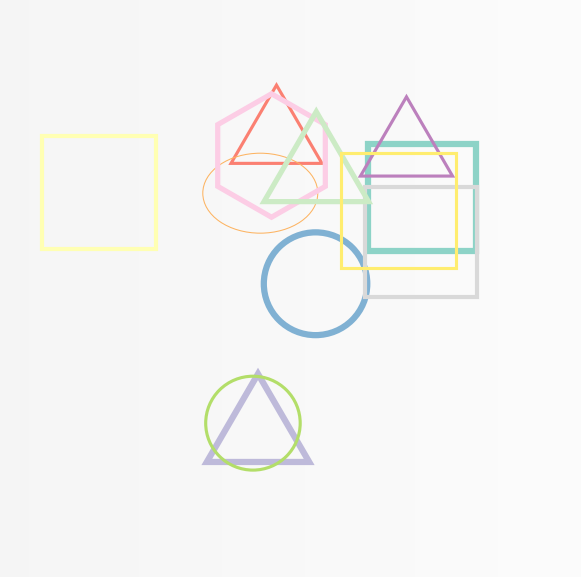[{"shape": "square", "thickness": 3, "radius": 0.46, "center": [0.726, 0.658]}, {"shape": "square", "thickness": 2, "radius": 0.49, "center": [0.171, 0.666]}, {"shape": "triangle", "thickness": 3, "radius": 0.51, "center": [0.444, 0.25]}, {"shape": "triangle", "thickness": 1.5, "radius": 0.45, "center": [0.476, 0.761]}, {"shape": "circle", "thickness": 3, "radius": 0.44, "center": [0.543, 0.508]}, {"shape": "oval", "thickness": 0.5, "radius": 0.49, "center": [0.448, 0.665]}, {"shape": "circle", "thickness": 1.5, "radius": 0.41, "center": [0.435, 0.266]}, {"shape": "hexagon", "thickness": 2.5, "radius": 0.53, "center": [0.467, 0.73]}, {"shape": "square", "thickness": 2, "radius": 0.48, "center": [0.724, 0.58]}, {"shape": "triangle", "thickness": 1.5, "radius": 0.46, "center": [0.699, 0.74]}, {"shape": "triangle", "thickness": 2.5, "radius": 0.52, "center": [0.544, 0.702]}, {"shape": "square", "thickness": 1.5, "radius": 0.5, "center": [0.686, 0.635]}]